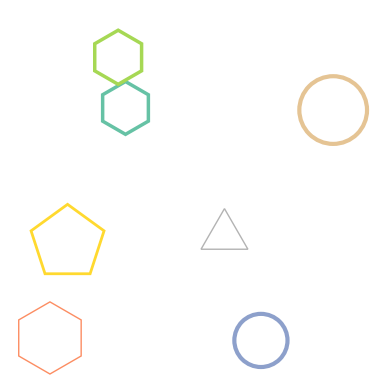[{"shape": "hexagon", "thickness": 2.5, "radius": 0.34, "center": [0.326, 0.72]}, {"shape": "hexagon", "thickness": 1, "radius": 0.47, "center": [0.13, 0.122]}, {"shape": "circle", "thickness": 3, "radius": 0.35, "center": [0.678, 0.116]}, {"shape": "hexagon", "thickness": 2.5, "radius": 0.35, "center": [0.307, 0.851]}, {"shape": "pentagon", "thickness": 2, "radius": 0.5, "center": [0.175, 0.37]}, {"shape": "circle", "thickness": 3, "radius": 0.44, "center": [0.865, 0.714]}, {"shape": "triangle", "thickness": 1, "radius": 0.35, "center": [0.583, 0.388]}]